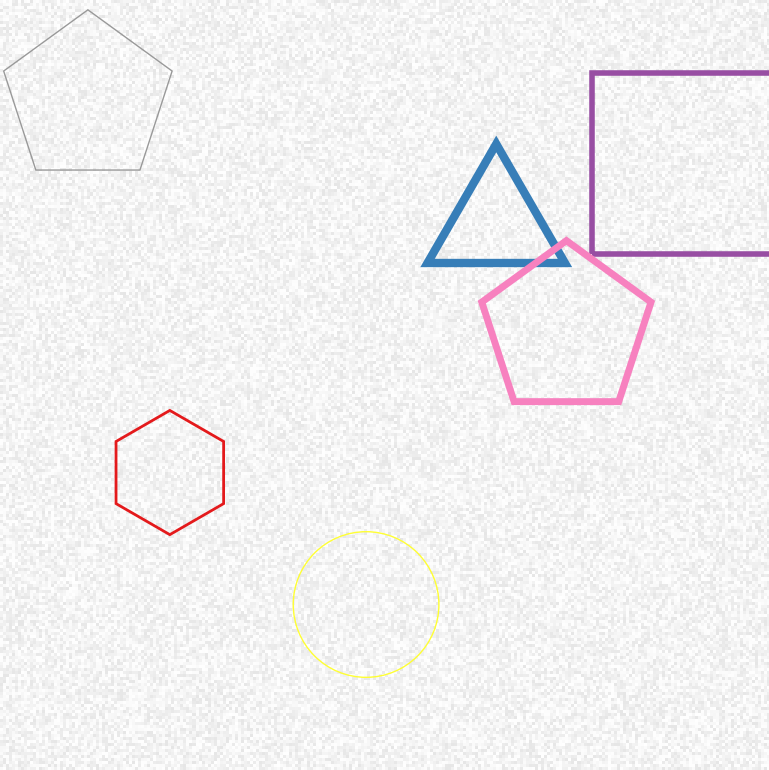[{"shape": "hexagon", "thickness": 1, "radius": 0.4, "center": [0.221, 0.386]}, {"shape": "triangle", "thickness": 3, "radius": 0.52, "center": [0.644, 0.71]}, {"shape": "square", "thickness": 2, "radius": 0.59, "center": [0.887, 0.788]}, {"shape": "circle", "thickness": 0.5, "radius": 0.47, "center": [0.475, 0.215]}, {"shape": "pentagon", "thickness": 2.5, "radius": 0.58, "center": [0.736, 0.572]}, {"shape": "pentagon", "thickness": 0.5, "radius": 0.58, "center": [0.114, 0.872]}]